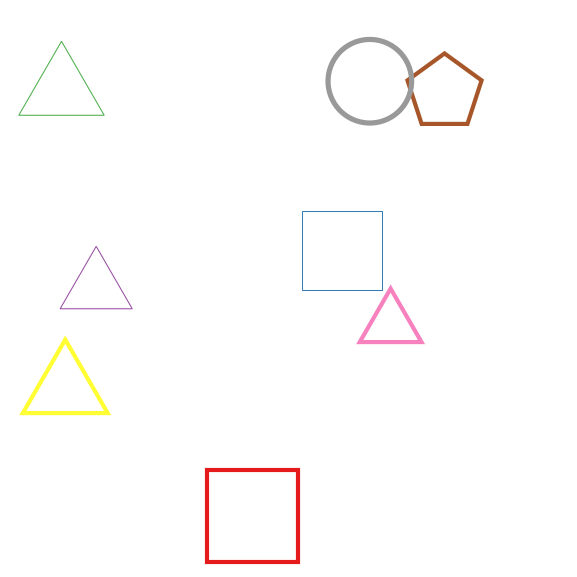[{"shape": "square", "thickness": 2, "radius": 0.4, "center": [0.437, 0.106]}, {"shape": "square", "thickness": 0.5, "radius": 0.34, "center": [0.592, 0.566]}, {"shape": "triangle", "thickness": 0.5, "radius": 0.43, "center": [0.106, 0.842]}, {"shape": "triangle", "thickness": 0.5, "radius": 0.36, "center": [0.167, 0.5]}, {"shape": "triangle", "thickness": 2, "radius": 0.42, "center": [0.113, 0.326]}, {"shape": "pentagon", "thickness": 2, "radius": 0.34, "center": [0.77, 0.839]}, {"shape": "triangle", "thickness": 2, "radius": 0.31, "center": [0.676, 0.438]}, {"shape": "circle", "thickness": 2.5, "radius": 0.36, "center": [0.64, 0.858]}]